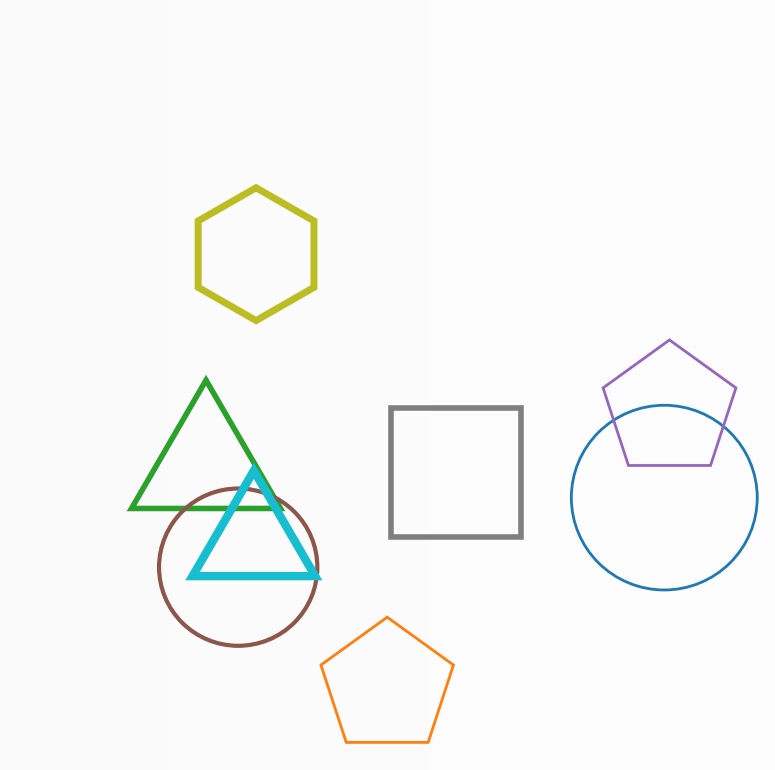[{"shape": "circle", "thickness": 1, "radius": 0.6, "center": [0.857, 0.354]}, {"shape": "pentagon", "thickness": 1, "radius": 0.45, "center": [0.5, 0.109]}, {"shape": "triangle", "thickness": 2, "radius": 0.56, "center": [0.266, 0.395]}, {"shape": "pentagon", "thickness": 1, "radius": 0.45, "center": [0.864, 0.468]}, {"shape": "circle", "thickness": 1.5, "radius": 0.51, "center": [0.307, 0.263]}, {"shape": "square", "thickness": 2, "radius": 0.42, "center": [0.588, 0.386]}, {"shape": "hexagon", "thickness": 2.5, "radius": 0.43, "center": [0.33, 0.67]}, {"shape": "triangle", "thickness": 3, "radius": 0.46, "center": [0.328, 0.297]}]